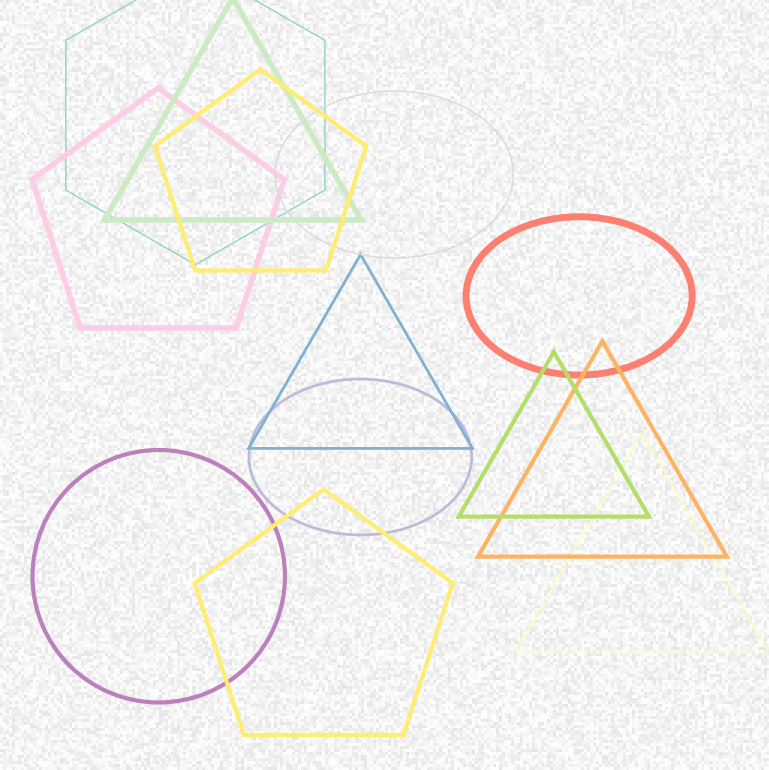[{"shape": "hexagon", "thickness": 0.5, "radius": 0.97, "center": [0.254, 0.85]}, {"shape": "triangle", "thickness": 0.5, "radius": 0.95, "center": [0.834, 0.249]}, {"shape": "oval", "thickness": 1, "radius": 0.72, "center": [0.468, 0.407]}, {"shape": "oval", "thickness": 2.5, "radius": 0.73, "center": [0.752, 0.616]}, {"shape": "triangle", "thickness": 1, "radius": 0.84, "center": [0.468, 0.502]}, {"shape": "triangle", "thickness": 1.5, "radius": 0.93, "center": [0.782, 0.37]}, {"shape": "triangle", "thickness": 1.5, "radius": 0.71, "center": [0.719, 0.4]}, {"shape": "pentagon", "thickness": 2, "radius": 0.86, "center": [0.205, 0.713]}, {"shape": "oval", "thickness": 0.5, "radius": 0.77, "center": [0.512, 0.773]}, {"shape": "circle", "thickness": 1.5, "radius": 0.82, "center": [0.206, 0.252]}, {"shape": "triangle", "thickness": 2, "radius": 0.96, "center": [0.302, 0.811]}, {"shape": "pentagon", "thickness": 1.5, "radius": 0.88, "center": [0.42, 0.188]}, {"shape": "pentagon", "thickness": 1.5, "radius": 0.72, "center": [0.338, 0.766]}]